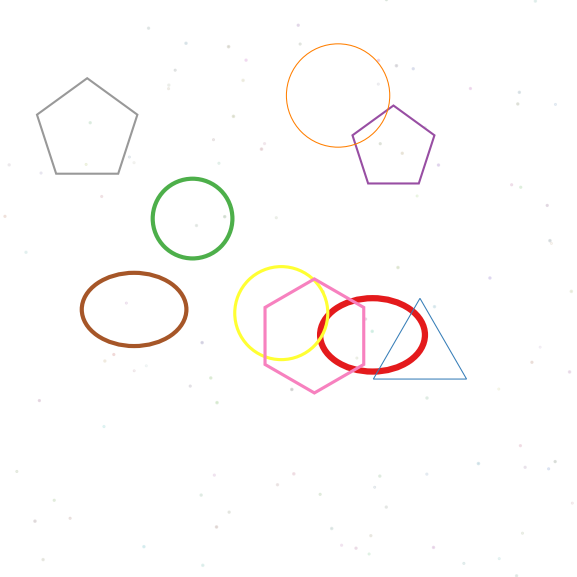[{"shape": "oval", "thickness": 3, "radius": 0.45, "center": [0.645, 0.419]}, {"shape": "triangle", "thickness": 0.5, "radius": 0.47, "center": [0.727, 0.389]}, {"shape": "circle", "thickness": 2, "radius": 0.35, "center": [0.333, 0.621]}, {"shape": "pentagon", "thickness": 1, "radius": 0.37, "center": [0.681, 0.742]}, {"shape": "circle", "thickness": 0.5, "radius": 0.45, "center": [0.585, 0.834]}, {"shape": "circle", "thickness": 1.5, "radius": 0.4, "center": [0.487, 0.457]}, {"shape": "oval", "thickness": 2, "radius": 0.45, "center": [0.232, 0.463]}, {"shape": "hexagon", "thickness": 1.5, "radius": 0.49, "center": [0.544, 0.417]}, {"shape": "pentagon", "thickness": 1, "radius": 0.46, "center": [0.151, 0.772]}]